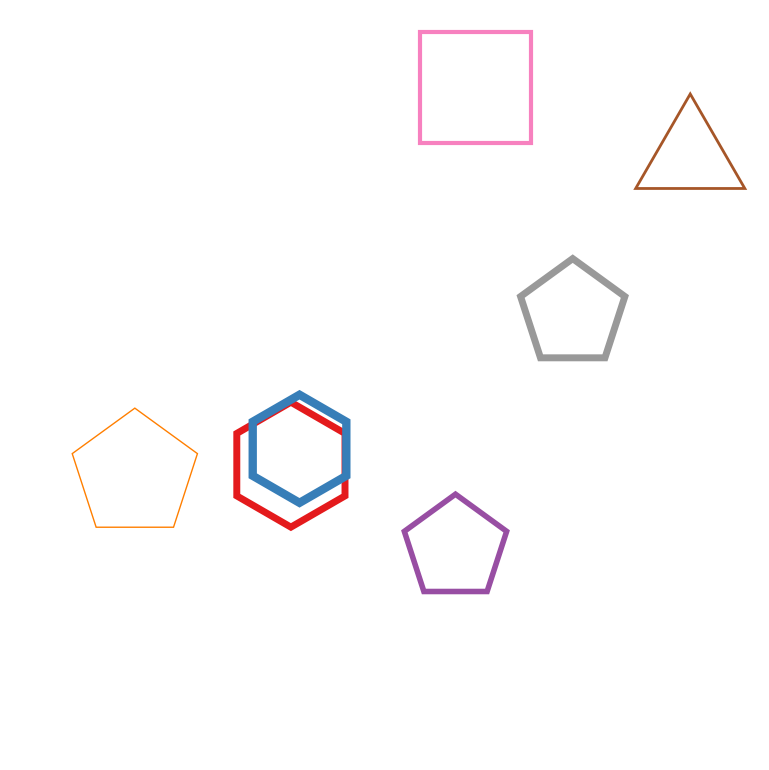[{"shape": "hexagon", "thickness": 2.5, "radius": 0.41, "center": [0.378, 0.397]}, {"shape": "hexagon", "thickness": 3, "radius": 0.35, "center": [0.389, 0.417]}, {"shape": "pentagon", "thickness": 2, "radius": 0.35, "center": [0.592, 0.288]}, {"shape": "pentagon", "thickness": 0.5, "radius": 0.43, "center": [0.175, 0.384]}, {"shape": "triangle", "thickness": 1, "radius": 0.41, "center": [0.896, 0.796]}, {"shape": "square", "thickness": 1.5, "radius": 0.36, "center": [0.618, 0.886]}, {"shape": "pentagon", "thickness": 2.5, "radius": 0.36, "center": [0.744, 0.593]}]